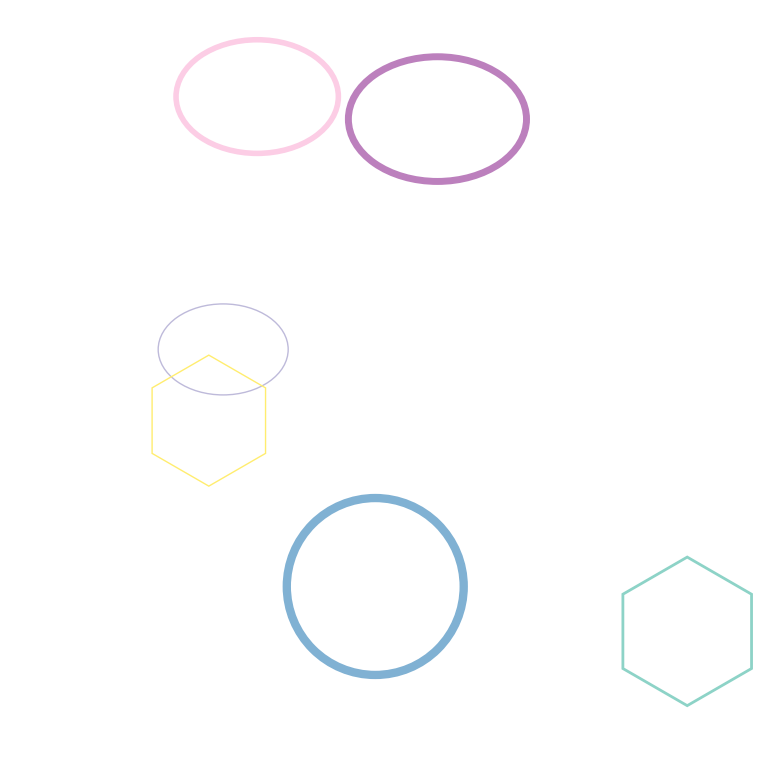[{"shape": "hexagon", "thickness": 1, "radius": 0.48, "center": [0.892, 0.18]}, {"shape": "oval", "thickness": 0.5, "radius": 0.42, "center": [0.29, 0.546]}, {"shape": "circle", "thickness": 3, "radius": 0.57, "center": [0.487, 0.238]}, {"shape": "oval", "thickness": 2, "radius": 0.53, "center": [0.334, 0.875]}, {"shape": "oval", "thickness": 2.5, "radius": 0.58, "center": [0.568, 0.845]}, {"shape": "hexagon", "thickness": 0.5, "radius": 0.43, "center": [0.271, 0.454]}]